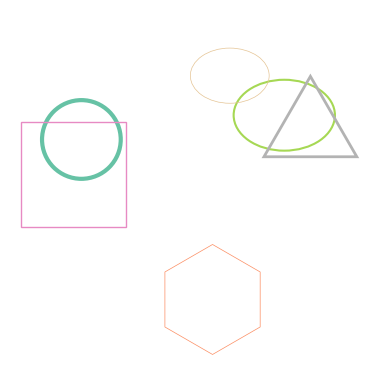[{"shape": "circle", "thickness": 3, "radius": 0.51, "center": [0.211, 0.638]}, {"shape": "hexagon", "thickness": 0.5, "radius": 0.71, "center": [0.552, 0.222]}, {"shape": "square", "thickness": 1, "radius": 0.68, "center": [0.19, 0.546]}, {"shape": "oval", "thickness": 1.5, "radius": 0.66, "center": [0.738, 0.701]}, {"shape": "oval", "thickness": 0.5, "radius": 0.51, "center": [0.597, 0.803]}, {"shape": "triangle", "thickness": 2, "radius": 0.7, "center": [0.806, 0.662]}]